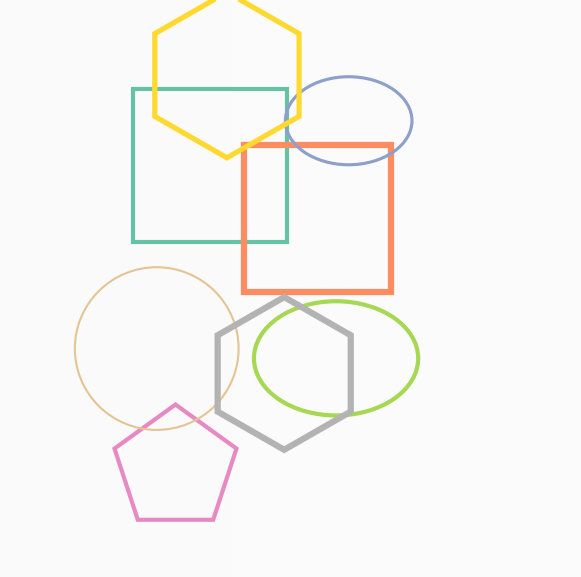[{"shape": "square", "thickness": 2, "radius": 0.66, "center": [0.361, 0.713]}, {"shape": "square", "thickness": 3, "radius": 0.63, "center": [0.546, 0.621]}, {"shape": "oval", "thickness": 1.5, "radius": 0.54, "center": [0.6, 0.79]}, {"shape": "pentagon", "thickness": 2, "radius": 0.55, "center": [0.302, 0.188]}, {"shape": "oval", "thickness": 2, "radius": 0.71, "center": [0.578, 0.379]}, {"shape": "hexagon", "thickness": 2.5, "radius": 0.72, "center": [0.39, 0.869]}, {"shape": "circle", "thickness": 1, "radius": 0.7, "center": [0.27, 0.396]}, {"shape": "hexagon", "thickness": 3, "radius": 0.66, "center": [0.489, 0.352]}]